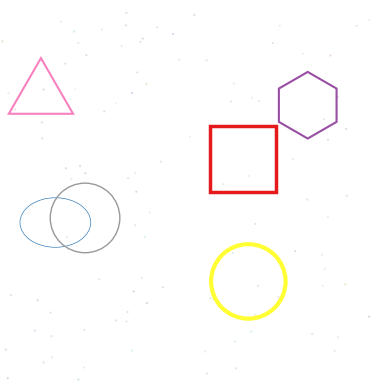[{"shape": "square", "thickness": 2.5, "radius": 0.43, "center": [0.631, 0.588]}, {"shape": "oval", "thickness": 0.5, "radius": 0.46, "center": [0.144, 0.422]}, {"shape": "hexagon", "thickness": 1.5, "radius": 0.43, "center": [0.799, 0.727]}, {"shape": "circle", "thickness": 3, "radius": 0.48, "center": [0.645, 0.269]}, {"shape": "triangle", "thickness": 1.5, "radius": 0.48, "center": [0.106, 0.753]}, {"shape": "circle", "thickness": 1, "radius": 0.45, "center": [0.221, 0.434]}]